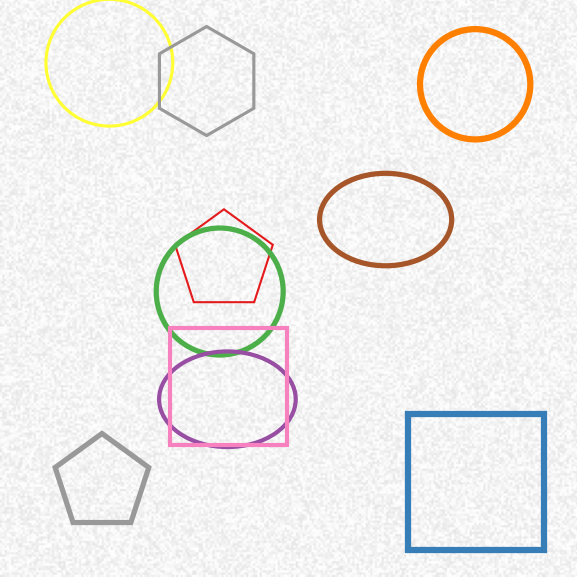[{"shape": "pentagon", "thickness": 1, "radius": 0.44, "center": [0.388, 0.548]}, {"shape": "square", "thickness": 3, "radius": 0.59, "center": [0.825, 0.164]}, {"shape": "circle", "thickness": 2.5, "radius": 0.55, "center": [0.38, 0.494]}, {"shape": "oval", "thickness": 2, "radius": 0.59, "center": [0.394, 0.308]}, {"shape": "circle", "thickness": 3, "radius": 0.48, "center": [0.823, 0.853]}, {"shape": "circle", "thickness": 1.5, "radius": 0.55, "center": [0.189, 0.891]}, {"shape": "oval", "thickness": 2.5, "radius": 0.57, "center": [0.668, 0.619]}, {"shape": "square", "thickness": 2, "radius": 0.51, "center": [0.396, 0.33]}, {"shape": "pentagon", "thickness": 2.5, "radius": 0.43, "center": [0.177, 0.163]}, {"shape": "hexagon", "thickness": 1.5, "radius": 0.47, "center": [0.358, 0.859]}]